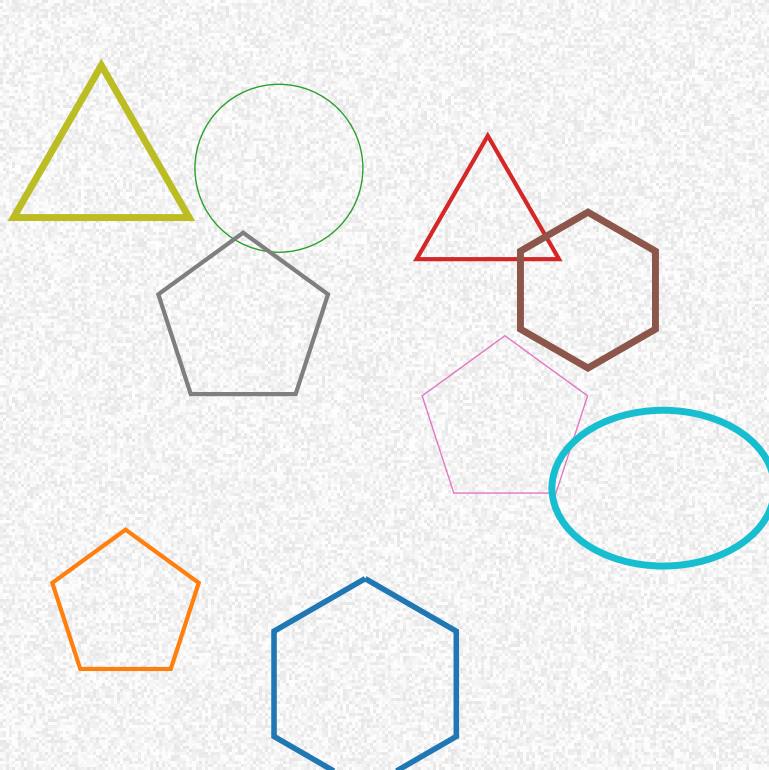[{"shape": "hexagon", "thickness": 2, "radius": 0.68, "center": [0.474, 0.112]}, {"shape": "pentagon", "thickness": 1.5, "radius": 0.5, "center": [0.163, 0.212]}, {"shape": "circle", "thickness": 0.5, "radius": 0.55, "center": [0.362, 0.781]}, {"shape": "triangle", "thickness": 1.5, "radius": 0.53, "center": [0.633, 0.717]}, {"shape": "hexagon", "thickness": 2.5, "radius": 0.51, "center": [0.764, 0.623]}, {"shape": "pentagon", "thickness": 0.5, "radius": 0.56, "center": [0.656, 0.451]}, {"shape": "pentagon", "thickness": 1.5, "radius": 0.58, "center": [0.316, 0.582]}, {"shape": "triangle", "thickness": 2.5, "radius": 0.66, "center": [0.132, 0.783]}, {"shape": "oval", "thickness": 2.5, "radius": 0.72, "center": [0.861, 0.366]}]